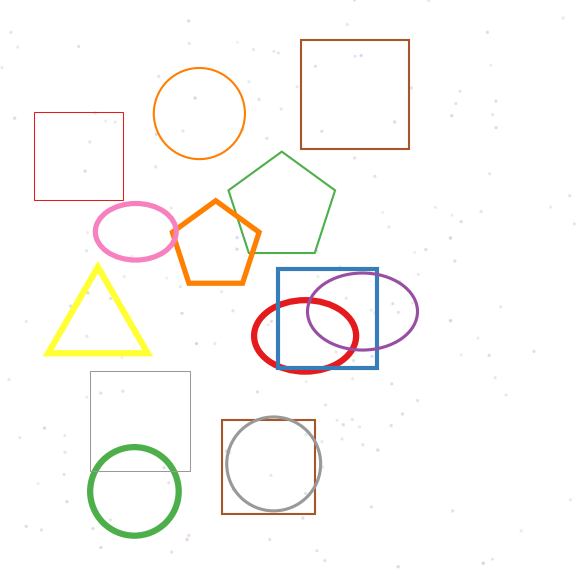[{"shape": "square", "thickness": 0.5, "radius": 0.38, "center": [0.136, 0.729]}, {"shape": "oval", "thickness": 3, "radius": 0.44, "center": [0.528, 0.418]}, {"shape": "square", "thickness": 2, "radius": 0.43, "center": [0.566, 0.448]}, {"shape": "pentagon", "thickness": 1, "radius": 0.49, "center": [0.488, 0.64]}, {"shape": "circle", "thickness": 3, "radius": 0.38, "center": [0.233, 0.148]}, {"shape": "oval", "thickness": 1.5, "radius": 0.48, "center": [0.628, 0.46]}, {"shape": "pentagon", "thickness": 2.5, "radius": 0.39, "center": [0.374, 0.573]}, {"shape": "circle", "thickness": 1, "radius": 0.39, "center": [0.345, 0.803]}, {"shape": "triangle", "thickness": 3, "radius": 0.5, "center": [0.17, 0.437]}, {"shape": "square", "thickness": 1, "radius": 0.47, "center": [0.615, 0.836]}, {"shape": "square", "thickness": 1, "radius": 0.4, "center": [0.465, 0.19]}, {"shape": "oval", "thickness": 2.5, "radius": 0.35, "center": [0.235, 0.598]}, {"shape": "circle", "thickness": 1.5, "radius": 0.41, "center": [0.474, 0.196]}, {"shape": "square", "thickness": 0.5, "radius": 0.43, "center": [0.243, 0.27]}]